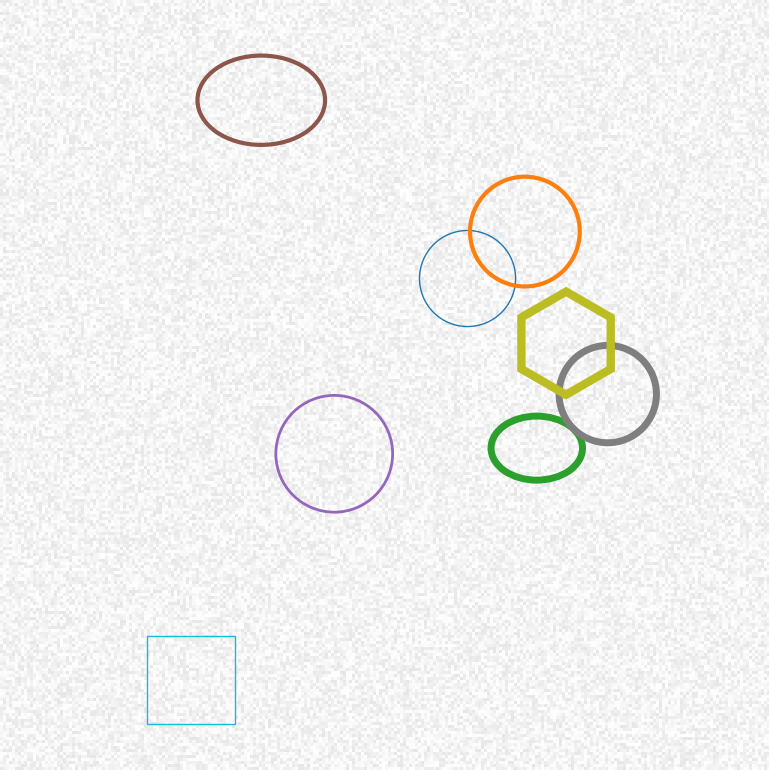[{"shape": "circle", "thickness": 0.5, "radius": 0.31, "center": [0.607, 0.638]}, {"shape": "circle", "thickness": 1.5, "radius": 0.36, "center": [0.682, 0.699]}, {"shape": "oval", "thickness": 2.5, "radius": 0.3, "center": [0.697, 0.418]}, {"shape": "circle", "thickness": 1, "radius": 0.38, "center": [0.434, 0.411]}, {"shape": "oval", "thickness": 1.5, "radius": 0.41, "center": [0.339, 0.87]}, {"shape": "circle", "thickness": 2.5, "radius": 0.32, "center": [0.789, 0.488]}, {"shape": "hexagon", "thickness": 3, "radius": 0.33, "center": [0.735, 0.554]}, {"shape": "square", "thickness": 0.5, "radius": 0.29, "center": [0.248, 0.116]}]